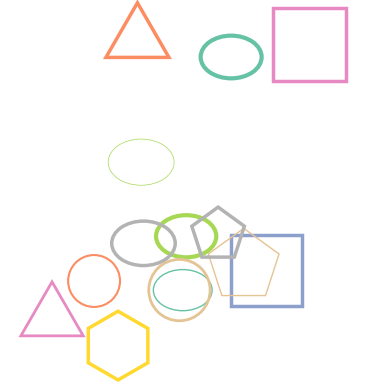[{"shape": "oval", "thickness": 3, "radius": 0.4, "center": [0.6, 0.852]}, {"shape": "oval", "thickness": 1, "radius": 0.38, "center": [0.475, 0.246]}, {"shape": "triangle", "thickness": 2.5, "radius": 0.47, "center": [0.357, 0.898]}, {"shape": "circle", "thickness": 1.5, "radius": 0.34, "center": [0.244, 0.27]}, {"shape": "square", "thickness": 2.5, "radius": 0.46, "center": [0.692, 0.297]}, {"shape": "square", "thickness": 2.5, "radius": 0.48, "center": [0.803, 0.884]}, {"shape": "triangle", "thickness": 2, "radius": 0.47, "center": [0.135, 0.174]}, {"shape": "oval", "thickness": 0.5, "radius": 0.43, "center": [0.367, 0.579]}, {"shape": "oval", "thickness": 3, "radius": 0.39, "center": [0.484, 0.386]}, {"shape": "hexagon", "thickness": 2.5, "radius": 0.45, "center": [0.307, 0.102]}, {"shape": "circle", "thickness": 2, "radius": 0.4, "center": [0.466, 0.247]}, {"shape": "pentagon", "thickness": 1, "radius": 0.48, "center": [0.633, 0.31]}, {"shape": "oval", "thickness": 2.5, "radius": 0.41, "center": [0.373, 0.368]}, {"shape": "pentagon", "thickness": 2.5, "radius": 0.36, "center": [0.567, 0.39]}]